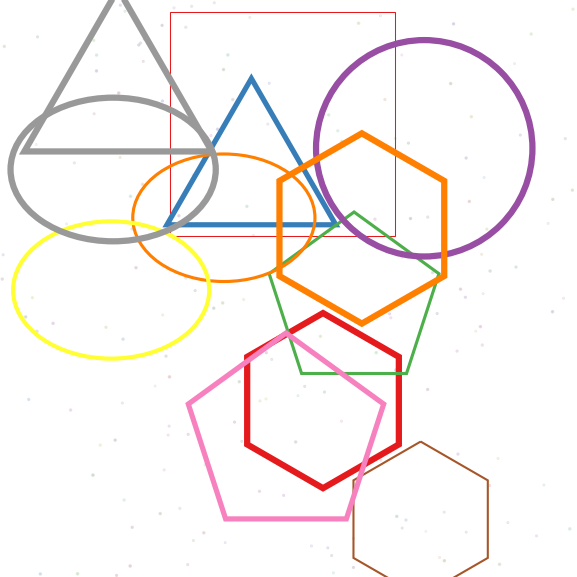[{"shape": "square", "thickness": 0.5, "radius": 0.97, "center": [0.489, 0.784]}, {"shape": "hexagon", "thickness": 3, "radius": 0.76, "center": [0.559, 0.305]}, {"shape": "triangle", "thickness": 2.5, "radius": 0.84, "center": [0.435, 0.694]}, {"shape": "pentagon", "thickness": 1.5, "radius": 0.77, "center": [0.613, 0.477]}, {"shape": "circle", "thickness": 3, "radius": 0.94, "center": [0.735, 0.742]}, {"shape": "hexagon", "thickness": 3, "radius": 0.82, "center": [0.627, 0.604]}, {"shape": "oval", "thickness": 1.5, "radius": 0.79, "center": [0.388, 0.622]}, {"shape": "oval", "thickness": 2, "radius": 0.85, "center": [0.192, 0.497]}, {"shape": "hexagon", "thickness": 1, "radius": 0.67, "center": [0.728, 0.1]}, {"shape": "pentagon", "thickness": 2.5, "radius": 0.89, "center": [0.495, 0.245]}, {"shape": "oval", "thickness": 3, "radius": 0.89, "center": [0.196, 0.706]}, {"shape": "triangle", "thickness": 3, "radius": 0.94, "center": [0.204, 0.831]}]